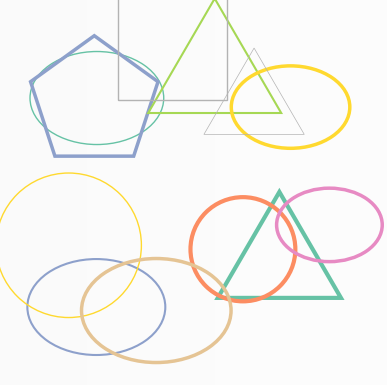[{"shape": "triangle", "thickness": 3, "radius": 0.92, "center": [0.721, 0.318]}, {"shape": "oval", "thickness": 1, "radius": 0.86, "center": [0.25, 0.745]}, {"shape": "circle", "thickness": 3, "radius": 0.68, "center": [0.627, 0.353]}, {"shape": "pentagon", "thickness": 2.5, "radius": 0.86, "center": [0.243, 0.734]}, {"shape": "oval", "thickness": 1.5, "radius": 0.89, "center": [0.249, 0.203]}, {"shape": "oval", "thickness": 2.5, "radius": 0.68, "center": [0.85, 0.416]}, {"shape": "triangle", "thickness": 1.5, "radius": 0.99, "center": [0.554, 0.806]}, {"shape": "circle", "thickness": 1, "radius": 0.94, "center": [0.177, 0.363]}, {"shape": "oval", "thickness": 2.5, "radius": 0.76, "center": [0.75, 0.722]}, {"shape": "oval", "thickness": 2.5, "radius": 0.96, "center": [0.403, 0.193]}, {"shape": "square", "thickness": 1, "radius": 0.7, "center": [0.446, 0.88]}, {"shape": "triangle", "thickness": 0.5, "radius": 0.75, "center": [0.656, 0.726]}]